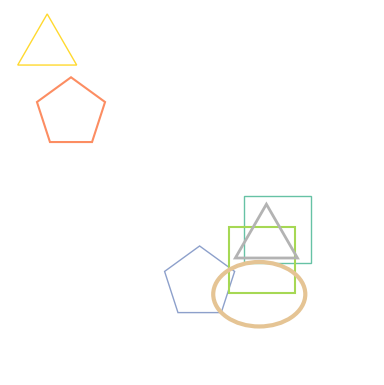[{"shape": "square", "thickness": 1, "radius": 0.44, "center": [0.721, 0.404]}, {"shape": "pentagon", "thickness": 1.5, "radius": 0.46, "center": [0.184, 0.706]}, {"shape": "pentagon", "thickness": 1, "radius": 0.48, "center": [0.518, 0.265]}, {"shape": "square", "thickness": 1.5, "radius": 0.43, "center": [0.68, 0.326]}, {"shape": "triangle", "thickness": 1, "radius": 0.44, "center": [0.123, 0.875]}, {"shape": "oval", "thickness": 3, "radius": 0.6, "center": [0.673, 0.236]}, {"shape": "triangle", "thickness": 2, "radius": 0.47, "center": [0.692, 0.376]}]